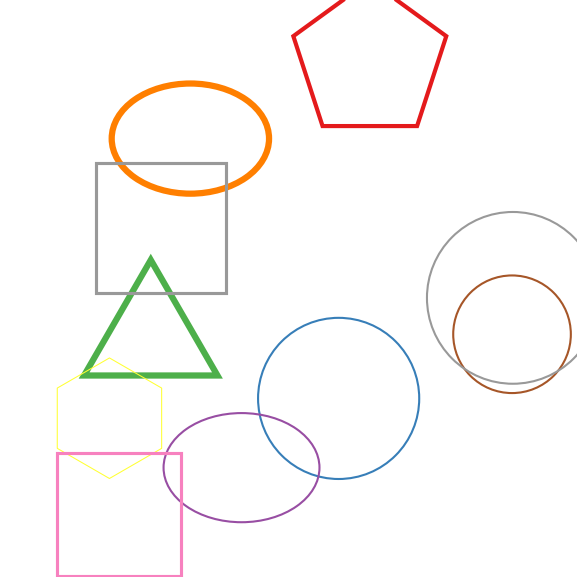[{"shape": "pentagon", "thickness": 2, "radius": 0.7, "center": [0.64, 0.893]}, {"shape": "circle", "thickness": 1, "radius": 0.7, "center": [0.586, 0.309]}, {"shape": "triangle", "thickness": 3, "radius": 0.67, "center": [0.261, 0.416]}, {"shape": "oval", "thickness": 1, "radius": 0.67, "center": [0.418, 0.189]}, {"shape": "oval", "thickness": 3, "radius": 0.68, "center": [0.33, 0.759]}, {"shape": "hexagon", "thickness": 0.5, "radius": 0.52, "center": [0.19, 0.275]}, {"shape": "circle", "thickness": 1, "radius": 0.51, "center": [0.887, 0.42]}, {"shape": "square", "thickness": 1.5, "radius": 0.53, "center": [0.206, 0.109]}, {"shape": "square", "thickness": 1.5, "radius": 0.56, "center": [0.279, 0.604]}, {"shape": "circle", "thickness": 1, "radius": 0.74, "center": [0.888, 0.483]}]